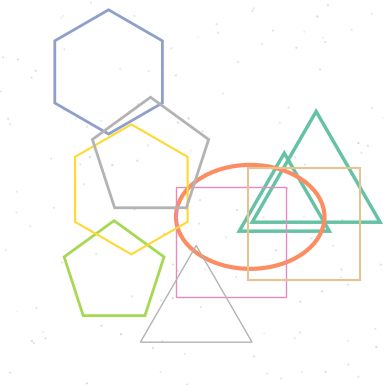[{"shape": "triangle", "thickness": 2.5, "radius": 0.68, "center": [0.738, 0.467]}, {"shape": "triangle", "thickness": 2.5, "radius": 0.96, "center": [0.821, 0.519]}, {"shape": "oval", "thickness": 3, "radius": 0.96, "center": [0.65, 0.437]}, {"shape": "hexagon", "thickness": 2, "radius": 0.81, "center": [0.282, 0.813]}, {"shape": "square", "thickness": 1, "radius": 0.71, "center": [0.601, 0.37]}, {"shape": "pentagon", "thickness": 2, "radius": 0.68, "center": [0.296, 0.291]}, {"shape": "hexagon", "thickness": 1.5, "radius": 0.84, "center": [0.341, 0.508]}, {"shape": "square", "thickness": 1.5, "radius": 0.73, "center": [0.79, 0.418]}, {"shape": "triangle", "thickness": 1, "radius": 0.84, "center": [0.51, 0.195]}, {"shape": "pentagon", "thickness": 2, "radius": 0.79, "center": [0.391, 0.589]}]